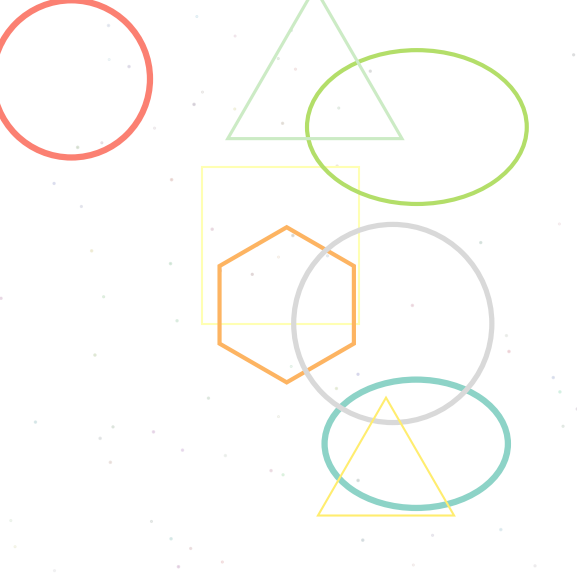[{"shape": "oval", "thickness": 3, "radius": 0.79, "center": [0.721, 0.231]}, {"shape": "square", "thickness": 1, "radius": 0.68, "center": [0.485, 0.574]}, {"shape": "circle", "thickness": 3, "radius": 0.68, "center": [0.124, 0.863]}, {"shape": "hexagon", "thickness": 2, "radius": 0.67, "center": [0.496, 0.471]}, {"shape": "oval", "thickness": 2, "radius": 0.95, "center": [0.722, 0.779]}, {"shape": "circle", "thickness": 2.5, "radius": 0.86, "center": [0.68, 0.439]}, {"shape": "triangle", "thickness": 1.5, "radius": 0.87, "center": [0.545, 0.846]}, {"shape": "triangle", "thickness": 1, "radius": 0.68, "center": [0.668, 0.174]}]